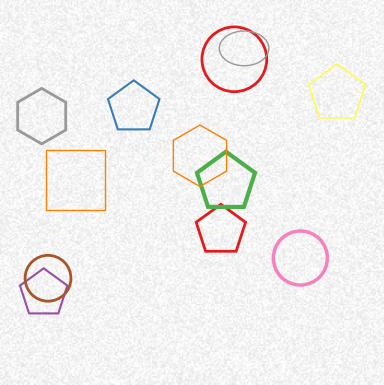[{"shape": "pentagon", "thickness": 2, "radius": 0.34, "center": [0.574, 0.402]}, {"shape": "circle", "thickness": 2, "radius": 0.42, "center": [0.609, 0.846]}, {"shape": "pentagon", "thickness": 1.5, "radius": 0.35, "center": [0.347, 0.721]}, {"shape": "pentagon", "thickness": 3, "radius": 0.4, "center": [0.587, 0.527]}, {"shape": "pentagon", "thickness": 1.5, "radius": 0.32, "center": [0.113, 0.238]}, {"shape": "hexagon", "thickness": 1, "radius": 0.4, "center": [0.519, 0.595]}, {"shape": "square", "thickness": 1, "radius": 0.39, "center": [0.196, 0.533]}, {"shape": "pentagon", "thickness": 1, "radius": 0.39, "center": [0.876, 0.757]}, {"shape": "circle", "thickness": 2, "radius": 0.3, "center": [0.125, 0.277]}, {"shape": "circle", "thickness": 2.5, "radius": 0.35, "center": [0.78, 0.33]}, {"shape": "oval", "thickness": 1, "radius": 0.32, "center": [0.634, 0.874]}, {"shape": "hexagon", "thickness": 2, "radius": 0.36, "center": [0.108, 0.698]}]